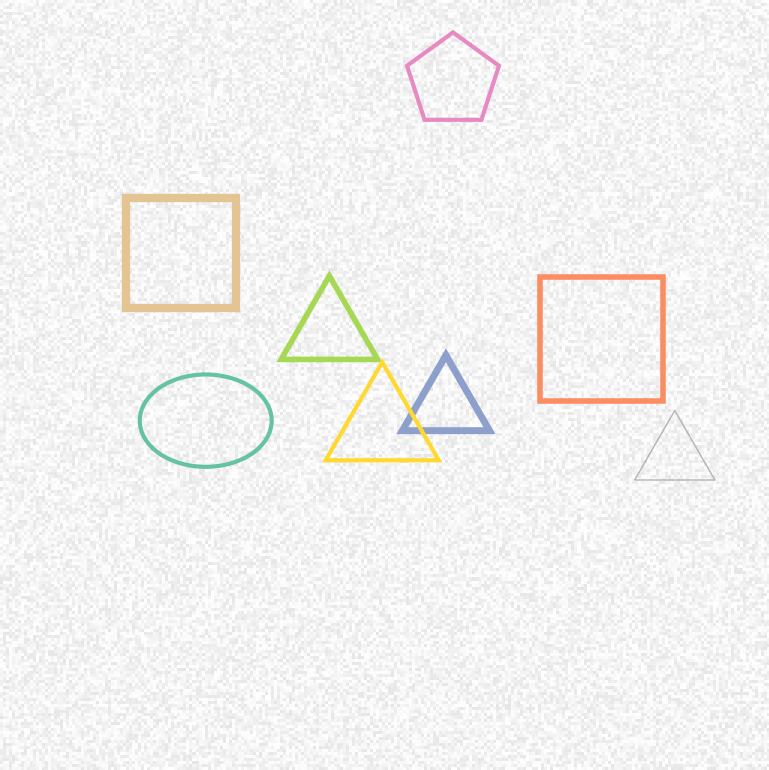[{"shape": "oval", "thickness": 1.5, "radius": 0.43, "center": [0.267, 0.454]}, {"shape": "square", "thickness": 2, "radius": 0.4, "center": [0.781, 0.56]}, {"shape": "triangle", "thickness": 2.5, "radius": 0.33, "center": [0.579, 0.473]}, {"shape": "pentagon", "thickness": 1.5, "radius": 0.31, "center": [0.588, 0.895]}, {"shape": "triangle", "thickness": 2, "radius": 0.36, "center": [0.428, 0.569]}, {"shape": "triangle", "thickness": 1.5, "radius": 0.42, "center": [0.496, 0.445]}, {"shape": "square", "thickness": 3, "radius": 0.36, "center": [0.235, 0.671]}, {"shape": "triangle", "thickness": 0.5, "radius": 0.3, "center": [0.876, 0.407]}]